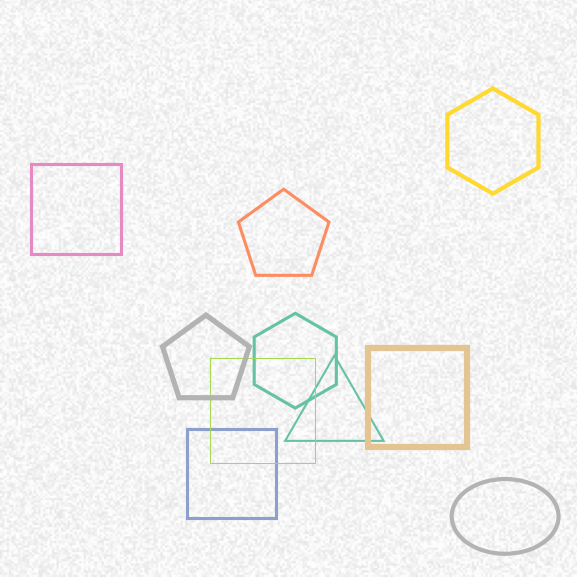[{"shape": "hexagon", "thickness": 1.5, "radius": 0.41, "center": [0.511, 0.375]}, {"shape": "triangle", "thickness": 1, "radius": 0.49, "center": [0.579, 0.285]}, {"shape": "pentagon", "thickness": 1.5, "radius": 0.41, "center": [0.491, 0.589]}, {"shape": "square", "thickness": 1.5, "radius": 0.39, "center": [0.401, 0.179]}, {"shape": "square", "thickness": 1.5, "radius": 0.39, "center": [0.131, 0.638]}, {"shape": "square", "thickness": 0.5, "radius": 0.45, "center": [0.455, 0.289]}, {"shape": "hexagon", "thickness": 2, "radius": 0.46, "center": [0.854, 0.755]}, {"shape": "square", "thickness": 3, "radius": 0.43, "center": [0.723, 0.311]}, {"shape": "oval", "thickness": 2, "radius": 0.46, "center": [0.875, 0.105]}, {"shape": "pentagon", "thickness": 2.5, "radius": 0.4, "center": [0.357, 0.374]}]